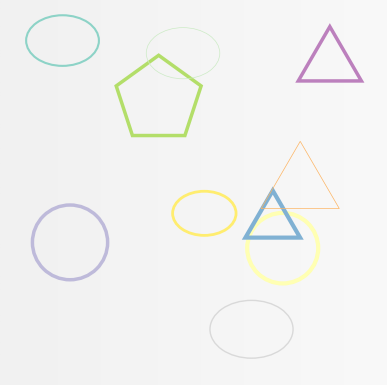[{"shape": "oval", "thickness": 1.5, "radius": 0.47, "center": [0.161, 0.895]}, {"shape": "circle", "thickness": 3, "radius": 0.46, "center": [0.73, 0.355]}, {"shape": "circle", "thickness": 2.5, "radius": 0.49, "center": [0.181, 0.37]}, {"shape": "triangle", "thickness": 3, "radius": 0.41, "center": [0.704, 0.424]}, {"shape": "triangle", "thickness": 0.5, "radius": 0.58, "center": [0.775, 0.516]}, {"shape": "pentagon", "thickness": 2.5, "radius": 0.58, "center": [0.409, 0.741]}, {"shape": "oval", "thickness": 1, "radius": 0.54, "center": [0.649, 0.145]}, {"shape": "triangle", "thickness": 2.5, "radius": 0.47, "center": [0.851, 0.837]}, {"shape": "oval", "thickness": 0.5, "radius": 0.47, "center": [0.472, 0.862]}, {"shape": "oval", "thickness": 2, "radius": 0.41, "center": [0.527, 0.446]}]